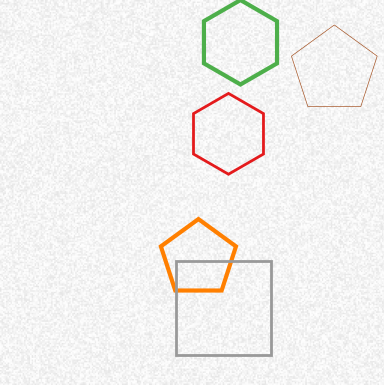[{"shape": "hexagon", "thickness": 2, "radius": 0.52, "center": [0.593, 0.652]}, {"shape": "hexagon", "thickness": 3, "radius": 0.55, "center": [0.625, 0.89]}, {"shape": "pentagon", "thickness": 3, "radius": 0.51, "center": [0.515, 0.328]}, {"shape": "pentagon", "thickness": 0.5, "radius": 0.59, "center": [0.868, 0.818]}, {"shape": "square", "thickness": 2, "radius": 0.61, "center": [0.58, 0.199]}]